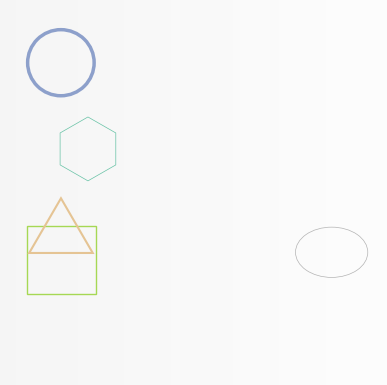[{"shape": "hexagon", "thickness": 0.5, "radius": 0.41, "center": [0.227, 0.613]}, {"shape": "circle", "thickness": 2.5, "radius": 0.43, "center": [0.157, 0.837]}, {"shape": "square", "thickness": 1, "radius": 0.44, "center": [0.158, 0.324]}, {"shape": "triangle", "thickness": 1.5, "radius": 0.47, "center": [0.157, 0.39]}, {"shape": "oval", "thickness": 0.5, "radius": 0.47, "center": [0.856, 0.345]}]